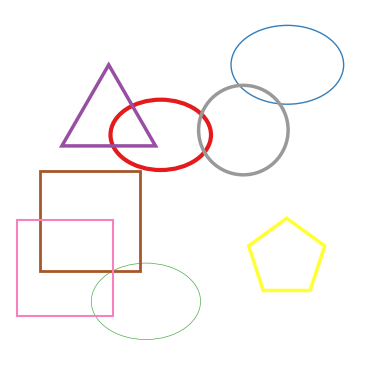[{"shape": "oval", "thickness": 3, "radius": 0.65, "center": [0.418, 0.65]}, {"shape": "oval", "thickness": 1, "radius": 0.73, "center": [0.746, 0.832]}, {"shape": "oval", "thickness": 0.5, "radius": 0.71, "center": [0.379, 0.217]}, {"shape": "triangle", "thickness": 2.5, "radius": 0.7, "center": [0.282, 0.691]}, {"shape": "pentagon", "thickness": 2.5, "radius": 0.52, "center": [0.745, 0.329]}, {"shape": "square", "thickness": 2, "radius": 0.65, "center": [0.234, 0.425]}, {"shape": "square", "thickness": 1.5, "radius": 0.62, "center": [0.168, 0.304]}, {"shape": "circle", "thickness": 2.5, "radius": 0.58, "center": [0.632, 0.662]}]